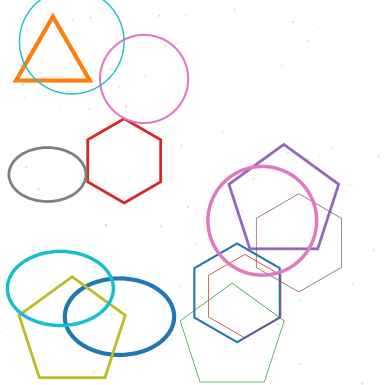[{"shape": "hexagon", "thickness": 1.5, "radius": 0.64, "center": [0.616, 0.239]}, {"shape": "oval", "thickness": 3, "radius": 0.71, "center": [0.31, 0.177]}, {"shape": "triangle", "thickness": 3, "radius": 0.55, "center": [0.137, 0.846]}, {"shape": "pentagon", "thickness": 0.5, "radius": 0.71, "center": [0.603, 0.123]}, {"shape": "hexagon", "thickness": 0.5, "radius": 0.54, "center": [0.636, 0.231]}, {"shape": "hexagon", "thickness": 2, "radius": 0.55, "center": [0.323, 0.582]}, {"shape": "pentagon", "thickness": 2, "radius": 0.75, "center": [0.737, 0.475]}, {"shape": "hexagon", "thickness": 0.5, "radius": 0.64, "center": [0.776, 0.369]}, {"shape": "circle", "thickness": 2.5, "radius": 0.71, "center": [0.681, 0.427]}, {"shape": "circle", "thickness": 1.5, "radius": 0.57, "center": [0.374, 0.795]}, {"shape": "oval", "thickness": 2, "radius": 0.5, "center": [0.123, 0.547]}, {"shape": "pentagon", "thickness": 2, "radius": 0.72, "center": [0.187, 0.136]}, {"shape": "oval", "thickness": 2.5, "radius": 0.69, "center": [0.157, 0.251]}, {"shape": "circle", "thickness": 1, "radius": 0.68, "center": [0.186, 0.892]}]